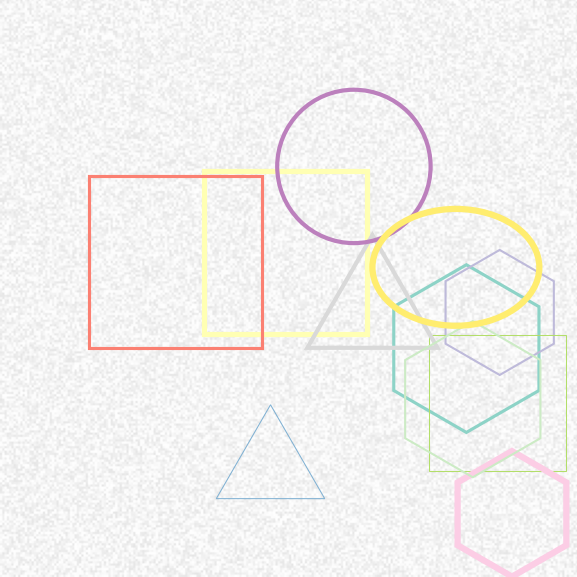[{"shape": "hexagon", "thickness": 1.5, "radius": 0.73, "center": [0.808, 0.396]}, {"shape": "square", "thickness": 2.5, "radius": 0.71, "center": [0.495, 0.561]}, {"shape": "hexagon", "thickness": 1, "radius": 0.54, "center": [0.865, 0.458]}, {"shape": "square", "thickness": 1.5, "radius": 0.75, "center": [0.304, 0.546]}, {"shape": "triangle", "thickness": 0.5, "radius": 0.54, "center": [0.468, 0.19]}, {"shape": "square", "thickness": 0.5, "radius": 0.59, "center": [0.861, 0.301]}, {"shape": "hexagon", "thickness": 3, "radius": 0.54, "center": [0.887, 0.109]}, {"shape": "triangle", "thickness": 2, "radius": 0.65, "center": [0.645, 0.462]}, {"shape": "circle", "thickness": 2, "radius": 0.66, "center": [0.613, 0.711]}, {"shape": "hexagon", "thickness": 1, "radius": 0.68, "center": [0.819, 0.308]}, {"shape": "oval", "thickness": 3, "radius": 0.72, "center": [0.789, 0.536]}]